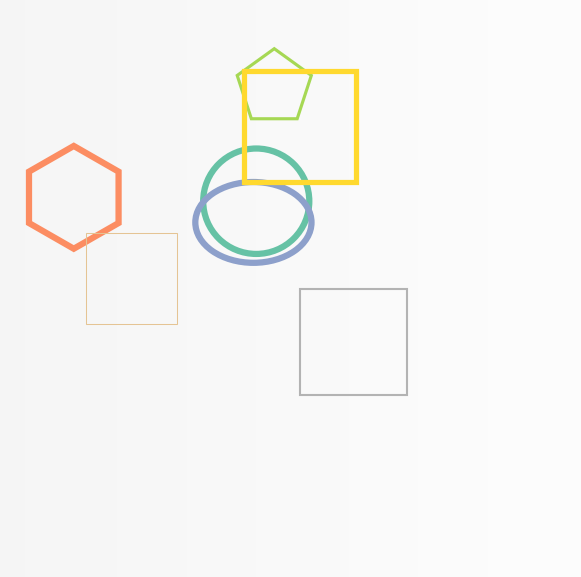[{"shape": "circle", "thickness": 3, "radius": 0.46, "center": [0.441, 0.651]}, {"shape": "hexagon", "thickness": 3, "radius": 0.44, "center": [0.127, 0.657]}, {"shape": "oval", "thickness": 3, "radius": 0.5, "center": [0.436, 0.614]}, {"shape": "pentagon", "thickness": 1.5, "radius": 0.34, "center": [0.472, 0.848]}, {"shape": "square", "thickness": 2.5, "radius": 0.48, "center": [0.516, 0.78]}, {"shape": "square", "thickness": 0.5, "radius": 0.39, "center": [0.226, 0.516]}, {"shape": "square", "thickness": 1, "radius": 0.46, "center": [0.609, 0.407]}]